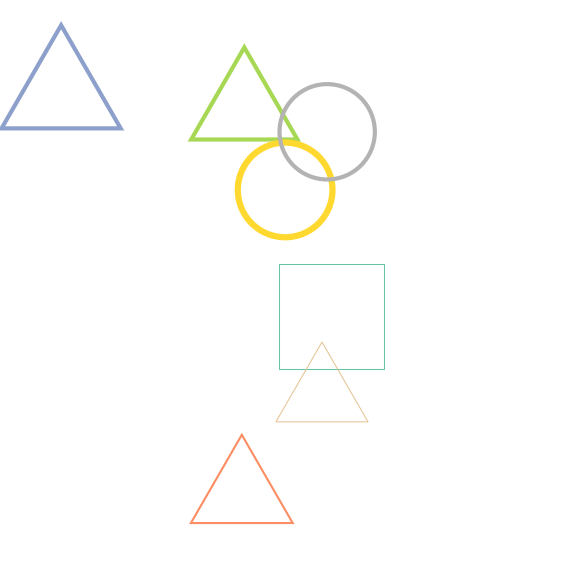[{"shape": "square", "thickness": 0.5, "radius": 0.45, "center": [0.575, 0.451]}, {"shape": "triangle", "thickness": 1, "radius": 0.51, "center": [0.419, 0.144]}, {"shape": "triangle", "thickness": 2, "radius": 0.6, "center": [0.106, 0.836]}, {"shape": "triangle", "thickness": 2, "radius": 0.53, "center": [0.423, 0.811]}, {"shape": "circle", "thickness": 3, "radius": 0.41, "center": [0.494, 0.67]}, {"shape": "triangle", "thickness": 0.5, "radius": 0.46, "center": [0.558, 0.315]}, {"shape": "circle", "thickness": 2, "radius": 0.41, "center": [0.567, 0.771]}]